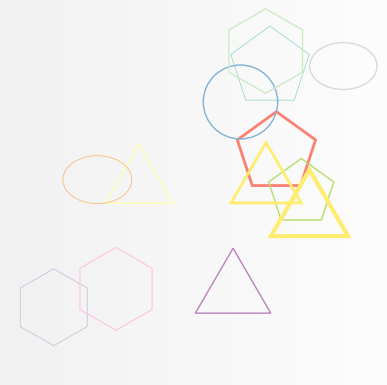[{"shape": "pentagon", "thickness": 0.5, "radius": 0.53, "center": [0.697, 0.826]}, {"shape": "triangle", "thickness": 1, "radius": 0.51, "center": [0.359, 0.523]}, {"shape": "hexagon", "thickness": 0.5, "radius": 0.5, "center": [0.139, 0.202]}, {"shape": "pentagon", "thickness": 2, "radius": 0.53, "center": [0.713, 0.604]}, {"shape": "circle", "thickness": 1, "radius": 0.48, "center": [0.621, 0.735]}, {"shape": "oval", "thickness": 0.5, "radius": 0.45, "center": [0.251, 0.533]}, {"shape": "pentagon", "thickness": 1, "radius": 0.44, "center": [0.777, 0.5]}, {"shape": "hexagon", "thickness": 1, "radius": 0.54, "center": [0.299, 0.25]}, {"shape": "oval", "thickness": 1, "radius": 0.43, "center": [0.886, 0.828]}, {"shape": "triangle", "thickness": 1, "radius": 0.56, "center": [0.601, 0.243]}, {"shape": "hexagon", "thickness": 1, "radius": 0.55, "center": [0.686, 0.867]}, {"shape": "triangle", "thickness": 3, "radius": 0.57, "center": [0.799, 0.444]}, {"shape": "triangle", "thickness": 2, "radius": 0.52, "center": [0.687, 0.525]}]